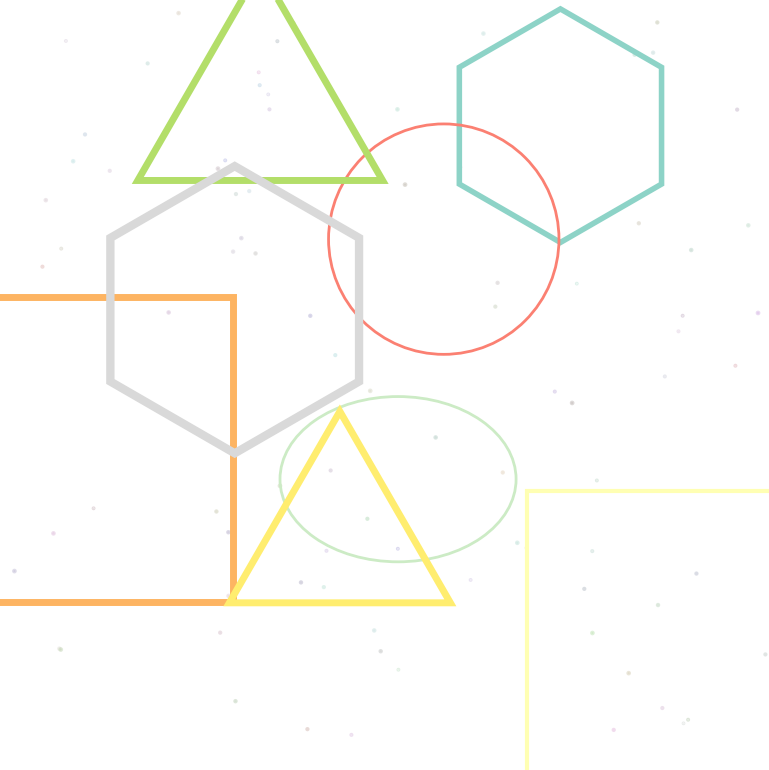[{"shape": "hexagon", "thickness": 2, "radius": 0.76, "center": [0.728, 0.837]}, {"shape": "square", "thickness": 1.5, "radius": 0.92, "center": [0.867, 0.179]}, {"shape": "circle", "thickness": 1, "radius": 0.75, "center": [0.576, 0.689]}, {"shape": "square", "thickness": 2.5, "radius": 0.99, "center": [0.104, 0.417]}, {"shape": "triangle", "thickness": 2.5, "radius": 0.92, "center": [0.338, 0.857]}, {"shape": "hexagon", "thickness": 3, "radius": 0.93, "center": [0.305, 0.598]}, {"shape": "oval", "thickness": 1, "radius": 0.77, "center": [0.517, 0.378]}, {"shape": "triangle", "thickness": 2.5, "radius": 0.83, "center": [0.441, 0.3]}]